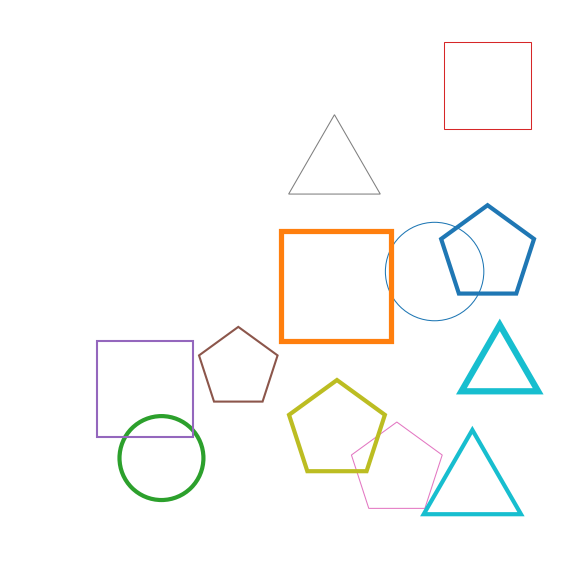[{"shape": "circle", "thickness": 0.5, "radius": 0.43, "center": [0.753, 0.529]}, {"shape": "pentagon", "thickness": 2, "radius": 0.42, "center": [0.844, 0.559]}, {"shape": "square", "thickness": 2.5, "radius": 0.47, "center": [0.582, 0.504]}, {"shape": "circle", "thickness": 2, "radius": 0.36, "center": [0.28, 0.206]}, {"shape": "square", "thickness": 0.5, "radius": 0.37, "center": [0.844, 0.851]}, {"shape": "square", "thickness": 1, "radius": 0.42, "center": [0.25, 0.325]}, {"shape": "pentagon", "thickness": 1, "radius": 0.36, "center": [0.413, 0.362]}, {"shape": "pentagon", "thickness": 0.5, "radius": 0.41, "center": [0.687, 0.186]}, {"shape": "triangle", "thickness": 0.5, "radius": 0.46, "center": [0.579, 0.709]}, {"shape": "pentagon", "thickness": 2, "radius": 0.44, "center": [0.583, 0.254]}, {"shape": "triangle", "thickness": 3, "radius": 0.38, "center": [0.865, 0.36]}, {"shape": "triangle", "thickness": 2, "radius": 0.49, "center": [0.818, 0.157]}]